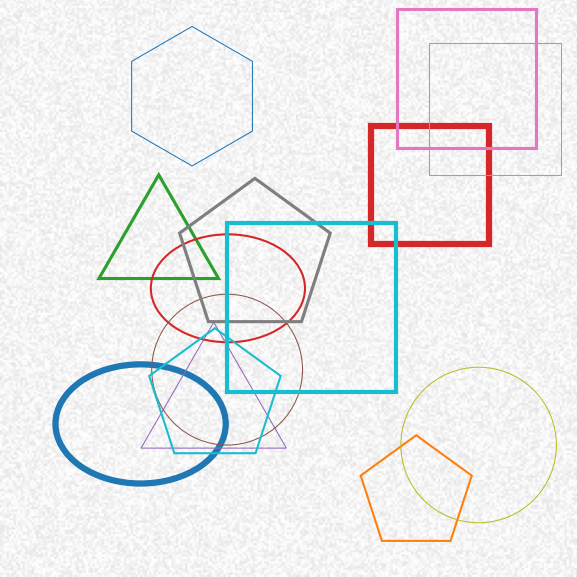[{"shape": "hexagon", "thickness": 0.5, "radius": 0.6, "center": [0.333, 0.833]}, {"shape": "oval", "thickness": 3, "radius": 0.74, "center": [0.243, 0.265]}, {"shape": "pentagon", "thickness": 1, "radius": 0.51, "center": [0.721, 0.144]}, {"shape": "triangle", "thickness": 1.5, "radius": 0.6, "center": [0.275, 0.577]}, {"shape": "oval", "thickness": 1, "radius": 0.67, "center": [0.395, 0.5]}, {"shape": "square", "thickness": 3, "radius": 0.51, "center": [0.745, 0.679]}, {"shape": "triangle", "thickness": 0.5, "radius": 0.73, "center": [0.37, 0.296]}, {"shape": "circle", "thickness": 0.5, "radius": 0.65, "center": [0.393, 0.359]}, {"shape": "square", "thickness": 1.5, "radius": 0.6, "center": [0.808, 0.863]}, {"shape": "square", "thickness": 0.5, "radius": 0.57, "center": [0.857, 0.81]}, {"shape": "pentagon", "thickness": 1.5, "radius": 0.69, "center": [0.441, 0.553]}, {"shape": "circle", "thickness": 0.5, "radius": 0.67, "center": [0.829, 0.229]}, {"shape": "pentagon", "thickness": 1, "radius": 0.6, "center": [0.372, 0.311]}, {"shape": "square", "thickness": 2, "radius": 0.73, "center": [0.54, 0.467]}]